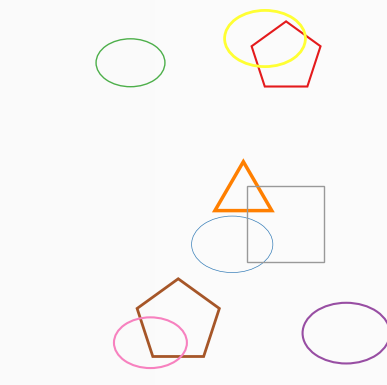[{"shape": "pentagon", "thickness": 1.5, "radius": 0.47, "center": [0.738, 0.851]}, {"shape": "oval", "thickness": 0.5, "radius": 0.52, "center": [0.599, 0.365]}, {"shape": "oval", "thickness": 1, "radius": 0.44, "center": [0.337, 0.837]}, {"shape": "oval", "thickness": 1.5, "radius": 0.56, "center": [0.893, 0.135]}, {"shape": "triangle", "thickness": 2.5, "radius": 0.42, "center": [0.628, 0.495]}, {"shape": "oval", "thickness": 2, "radius": 0.52, "center": [0.684, 0.9]}, {"shape": "pentagon", "thickness": 2, "radius": 0.56, "center": [0.46, 0.164]}, {"shape": "oval", "thickness": 1.5, "radius": 0.47, "center": [0.388, 0.11]}, {"shape": "square", "thickness": 1, "radius": 0.49, "center": [0.737, 0.419]}]